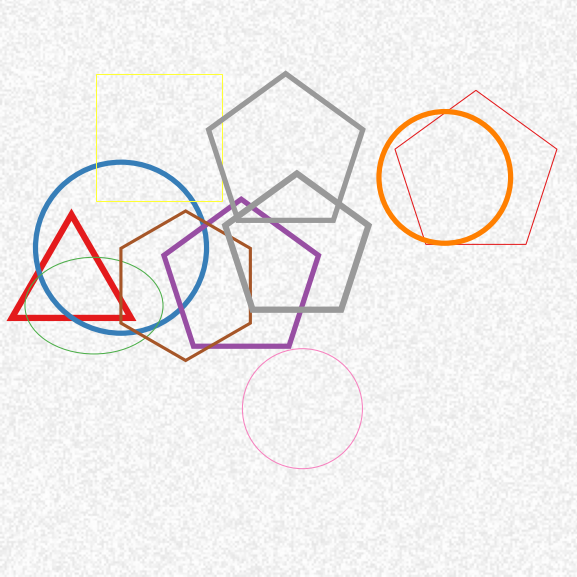[{"shape": "triangle", "thickness": 3, "radius": 0.6, "center": [0.124, 0.508]}, {"shape": "pentagon", "thickness": 0.5, "radius": 0.74, "center": [0.824, 0.695]}, {"shape": "circle", "thickness": 2.5, "radius": 0.74, "center": [0.21, 0.57]}, {"shape": "oval", "thickness": 0.5, "radius": 0.6, "center": [0.163, 0.47]}, {"shape": "pentagon", "thickness": 2.5, "radius": 0.7, "center": [0.418, 0.513]}, {"shape": "circle", "thickness": 2.5, "radius": 0.57, "center": [0.77, 0.692]}, {"shape": "square", "thickness": 0.5, "radius": 0.55, "center": [0.275, 0.761]}, {"shape": "hexagon", "thickness": 1.5, "radius": 0.65, "center": [0.321, 0.504]}, {"shape": "circle", "thickness": 0.5, "radius": 0.52, "center": [0.524, 0.291]}, {"shape": "pentagon", "thickness": 2.5, "radius": 0.7, "center": [0.495, 0.731]}, {"shape": "pentagon", "thickness": 3, "radius": 0.65, "center": [0.514, 0.568]}]